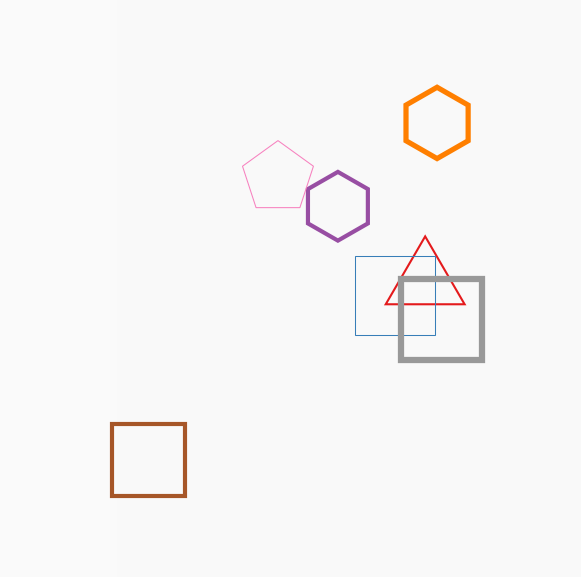[{"shape": "triangle", "thickness": 1, "radius": 0.39, "center": [0.731, 0.511]}, {"shape": "square", "thickness": 0.5, "radius": 0.34, "center": [0.679, 0.487]}, {"shape": "hexagon", "thickness": 2, "radius": 0.3, "center": [0.581, 0.642]}, {"shape": "hexagon", "thickness": 2.5, "radius": 0.31, "center": [0.752, 0.786]}, {"shape": "square", "thickness": 2, "radius": 0.31, "center": [0.255, 0.203]}, {"shape": "pentagon", "thickness": 0.5, "radius": 0.32, "center": [0.478, 0.691]}, {"shape": "square", "thickness": 3, "radius": 0.35, "center": [0.759, 0.446]}]